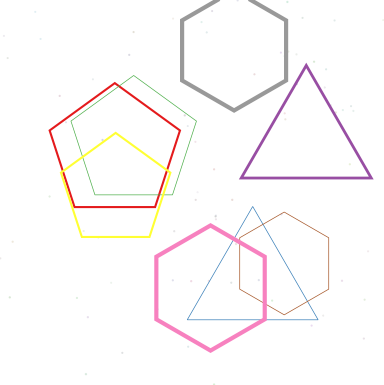[{"shape": "pentagon", "thickness": 1.5, "radius": 0.89, "center": [0.298, 0.606]}, {"shape": "triangle", "thickness": 0.5, "radius": 0.98, "center": [0.656, 0.267]}, {"shape": "pentagon", "thickness": 0.5, "radius": 0.86, "center": [0.347, 0.633]}, {"shape": "triangle", "thickness": 2, "radius": 0.97, "center": [0.795, 0.635]}, {"shape": "pentagon", "thickness": 1.5, "radius": 0.75, "center": [0.3, 0.505]}, {"shape": "hexagon", "thickness": 0.5, "radius": 0.67, "center": [0.738, 0.316]}, {"shape": "hexagon", "thickness": 3, "radius": 0.81, "center": [0.547, 0.252]}, {"shape": "hexagon", "thickness": 3, "radius": 0.78, "center": [0.608, 0.869]}]